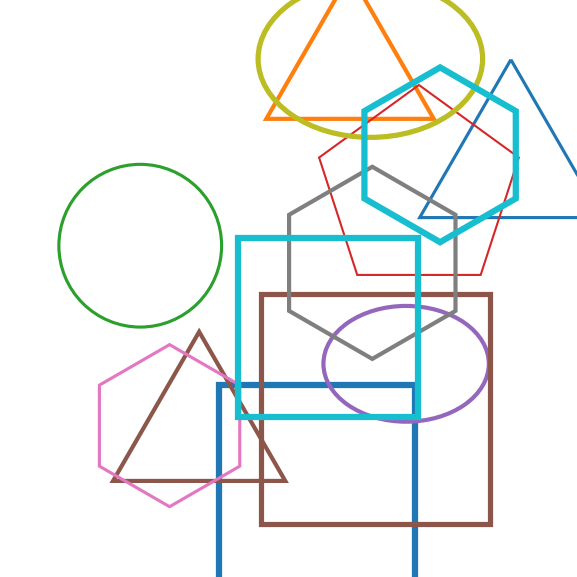[{"shape": "triangle", "thickness": 1.5, "radius": 0.91, "center": [0.885, 0.714]}, {"shape": "square", "thickness": 3, "radius": 0.85, "center": [0.549, 0.162]}, {"shape": "triangle", "thickness": 2, "radius": 0.84, "center": [0.606, 0.877]}, {"shape": "circle", "thickness": 1.5, "radius": 0.7, "center": [0.243, 0.574]}, {"shape": "pentagon", "thickness": 1, "radius": 0.91, "center": [0.725, 0.67]}, {"shape": "oval", "thickness": 2, "radius": 0.72, "center": [0.703, 0.369]}, {"shape": "square", "thickness": 2.5, "radius": 0.99, "center": [0.65, 0.291]}, {"shape": "triangle", "thickness": 2, "radius": 0.86, "center": [0.345, 0.252]}, {"shape": "hexagon", "thickness": 1.5, "radius": 0.7, "center": [0.294, 0.262]}, {"shape": "hexagon", "thickness": 2, "radius": 0.83, "center": [0.645, 0.544]}, {"shape": "oval", "thickness": 2.5, "radius": 0.97, "center": [0.641, 0.897]}, {"shape": "square", "thickness": 3, "radius": 0.78, "center": [0.568, 0.432]}, {"shape": "hexagon", "thickness": 3, "radius": 0.76, "center": [0.762, 0.731]}]